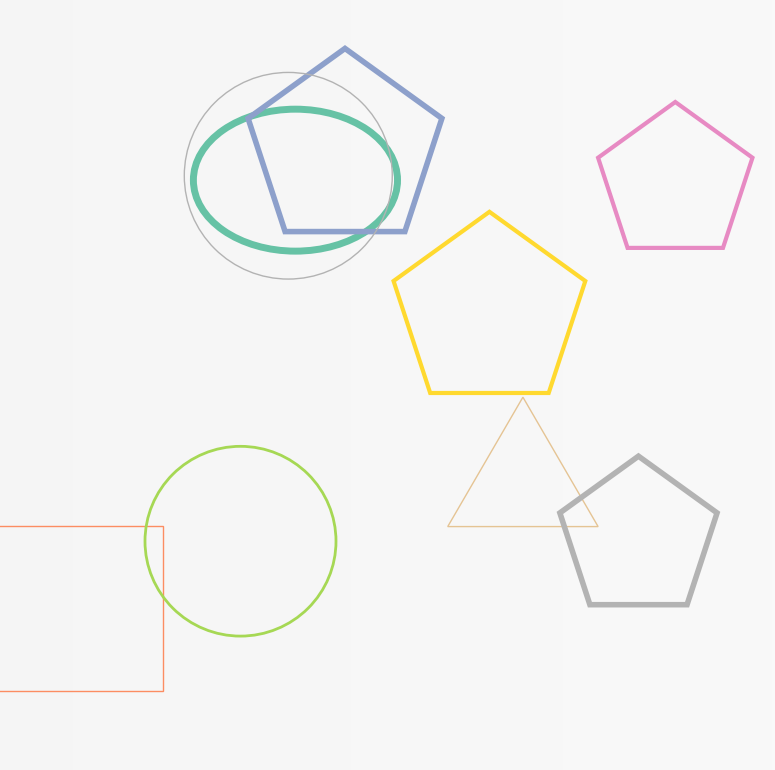[{"shape": "oval", "thickness": 2.5, "radius": 0.66, "center": [0.381, 0.766]}, {"shape": "square", "thickness": 0.5, "radius": 0.53, "center": [0.104, 0.21]}, {"shape": "pentagon", "thickness": 2, "radius": 0.66, "center": [0.445, 0.806]}, {"shape": "pentagon", "thickness": 1.5, "radius": 0.52, "center": [0.871, 0.763]}, {"shape": "circle", "thickness": 1, "radius": 0.62, "center": [0.31, 0.297]}, {"shape": "pentagon", "thickness": 1.5, "radius": 0.65, "center": [0.632, 0.595]}, {"shape": "triangle", "thickness": 0.5, "radius": 0.56, "center": [0.675, 0.372]}, {"shape": "circle", "thickness": 0.5, "radius": 0.67, "center": [0.372, 0.772]}, {"shape": "pentagon", "thickness": 2, "radius": 0.53, "center": [0.824, 0.301]}]